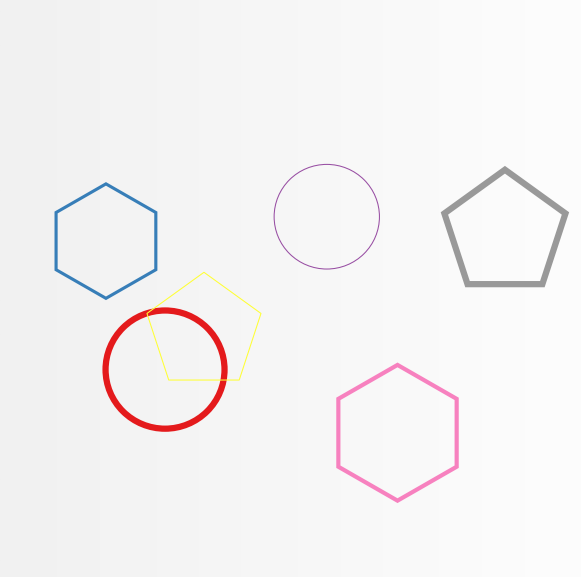[{"shape": "circle", "thickness": 3, "radius": 0.51, "center": [0.284, 0.359]}, {"shape": "hexagon", "thickness": 1.5, "radius": 0.5, "center": [0.182, 0.582]}, {"shape": "circle", "thickness": 0.5, "radius": 0.45, "center": [0.562, 0.624]}, {"shape": "pentagon", "thickness": 0.5, "radius": 0.52, "center": [0.351, 0.425]}, {"shape": "hexagon", "thickness": 2, "radius": 0.59, "center": [0.684, 0.25]}, {"shape": "pentagon", "thickness": 3, "radius": 0.55, "center": [0.869, 0.596]}]